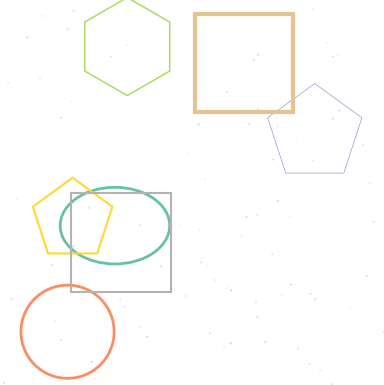[{"shape": "oval", "thickness": 2, "radius": 0.71, "center": [0.299, 0.414]}, {"shape": "circle", "thickness": 2, "radius": 0.6, "center": [0.175, 0.138]}, {"shape": "pentagon", "thickness": 0.5, "radius": 0.64, "center": [0.818, 0.654]}, {"shape": "hexagon", "thickness": 1, "radius": 0.64, "center": [0.33, 0.879]}, {"shape": "pentagon", "thickness": 1.5, "radius": 0.54, "center": [0.189, 0.43]}, {"shape": "square", "thickness": 3, "radius": 0.64, "center": [0.634, 0.836]}, {"shape": "square", "thickness": 1.5, "radius": 0.65, "center": [0.314, 0.37]}]